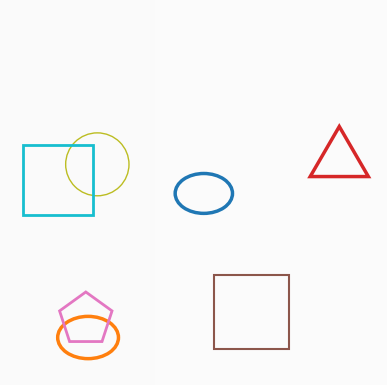[{"shape": "oval", "thickness": 2.5, "radius": 0.37, "center": [0.526, 0.498]}, {"shape": "oval", "thickness": 2.5, "radius": 0.39, "center": [0.227, 0.123]}, {"shape": "triangle", "thickness": 2.5, "radius": 0.43, "center": [0.876, 0.585]}, {"shape": "square", "thickness": 1.5, "radius": 0.48, "center": [0.649, 0.19]}, {"shape": "pentagon", "thickness": 2, "radius": 0.36, "center": [0.221, 0.17]}, {"shape": "circle", "thickness": 1, "radius": 0.41, "center": [0.251, 0.573]}, {"shape": "square", "thickness": 2, "radius": 0.46, "center": [0.149, 0.533]}]